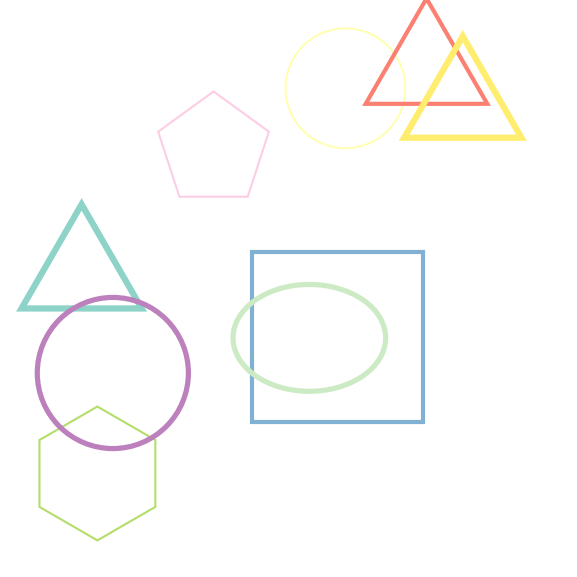[{"shape": "triangle", "thickness": 3, "radius": 0.6, "center": [0.141, 0.525]}, {"shape": "circle", "thickness": 1, "radius": 0.52, "center": [0.598, 0.846]}, {"shape": "triangle", "thickness": 2, "radius": 0.61, "center": [0.739, 0.88]}, {"shape": "square", "thickness": 2, "radius": 0.74, "center": [0.584, 0.416]}, {"shape": "hexagon", "thickness": 1, "radius": 0.58, "center": [0.169, 0.179]}, {"shape": "pentagon", "thickness": 1, "radius": 0.5, "center": [0.37, 0.74]}, {"shape": "circle", "thickness": 2.5, "radius": 0.65, "center": [0.195, 0.353]}, {"shape": "oval", "thickness": 2.5, "radius": 0.66, "center": [0.536, 0.414]}, {"shape": "triangle", "thickness": 3, "radius": 0.59, "center": [0.801, 0.819]}]